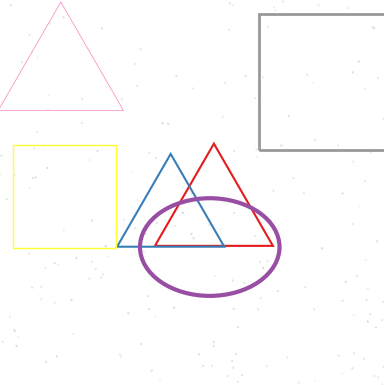[{"shape": "triangle", "thickness": 1.5, "radius": 0.88, "center": [0.556, 0.45]}, {"shape": "triangle", "thickness": 1.5, "radius": 0.8, "center": [0.443, 0.44]}, {"shape": "oval", "thickness": 3, "radius": 0.91, "center": [0.545, 0.358]}, {"shape": "square", "thickness": 1, "radius": 0.67, "center": [0.167, 0.489]}, {"shape": "triangle", "thickness": 0.5, "radius": 0.94, "center": [0.158, 0.807]}, {"shape": "square", "thickness": 2, "radius": 0.88, "center": [0.849, 0.787]}]